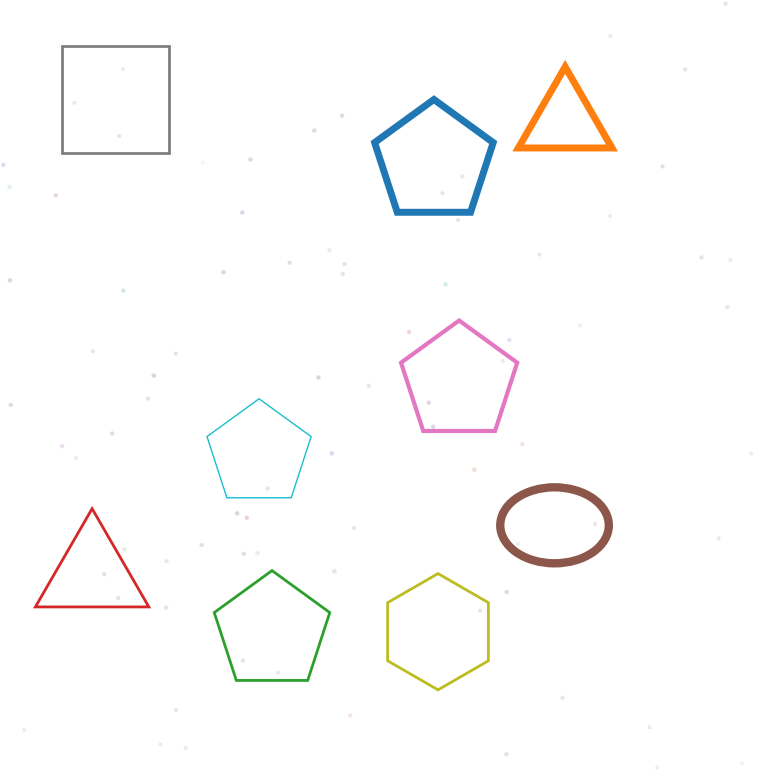[{"shape": "pentagon", "thickness": 2.5, "radius": 0.4, "center": [0.564, 0.79]}, {"shape": "triangle", "thickness": 2.5, "radius": 0.35, "center": [0.734, 0.843]}, {"shape": "pentagon", "thickness": 1, "radius": 0.39, "center": [0.353, 0.18]}, {"shape": "triangle", "thickness": 1, "radius": 0.43, "center": [0.12, 0.254]}, {"shape": "oval", "thickness": 3, "radius": 0.35, "center": [0.72, 0.318]}, {"shape": "pentagon", "thickness": 1.5, "radius": 0.4, "center": [0.596, 0.504]}, {"shape": "square", "thickness": 1, "radius": 0.35, "center": [0.15, 0.871]}, {"shape": "hexagon", "thickness": 1, "radius": 0.38, "center": [0.569, 0.18]}, {"shape": "pentagon", "thickness": 0.5, "radius": 0.36, "center": [0.336, 0.411]}]